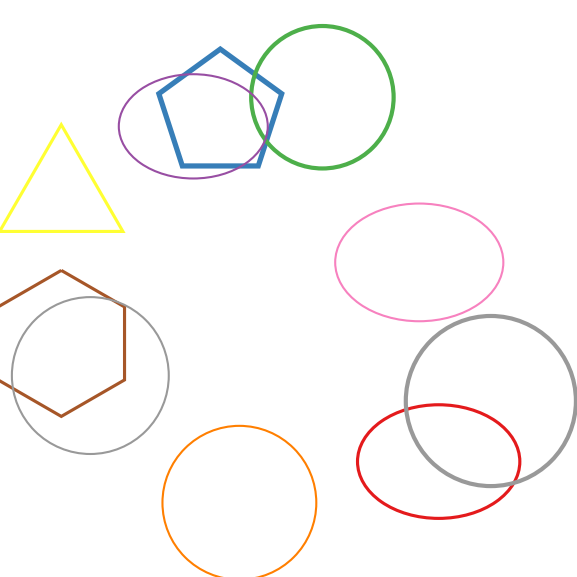[{"shape": "oval", "thickness": 1.5, "radius": 0.7, "center": [0.76, 0.2]}, {"shape": "pentagon", "thickness": 2.5, "radius": 0.56, "center": [0.381, 0.802]}, {"shape": "circle", "thickness": 2, "radius": 0.62, "center": [0.558, 0.831]}, {"shape": "oval", "thickness": 1, "radius": 0.64, "center": [0.335, 0.78]}, {"shape": "circle", "thickness": 1, "radius": 0.67, "center": [0.415, 0.129]}, {"shape": "triangle", "thickness": 1.5, "radius": 0.62, "center": [0.106, 0.66]}, {"shape": "hexagon", "thickness": 1.5, "radius": 0.63, "center": [0.106, 0.404]}, {"shape": "oval", "thickness": 1, "radius": 0.73, "center": [0.726, 0.545]}, {"shape": "circle", "thickness": 2, "radius": 0.74, "center": [0.85, 0.305]}, {"shape": "circle", "thickness": 1, "radius": 0.68, "center": [0.156, 0.349]}]